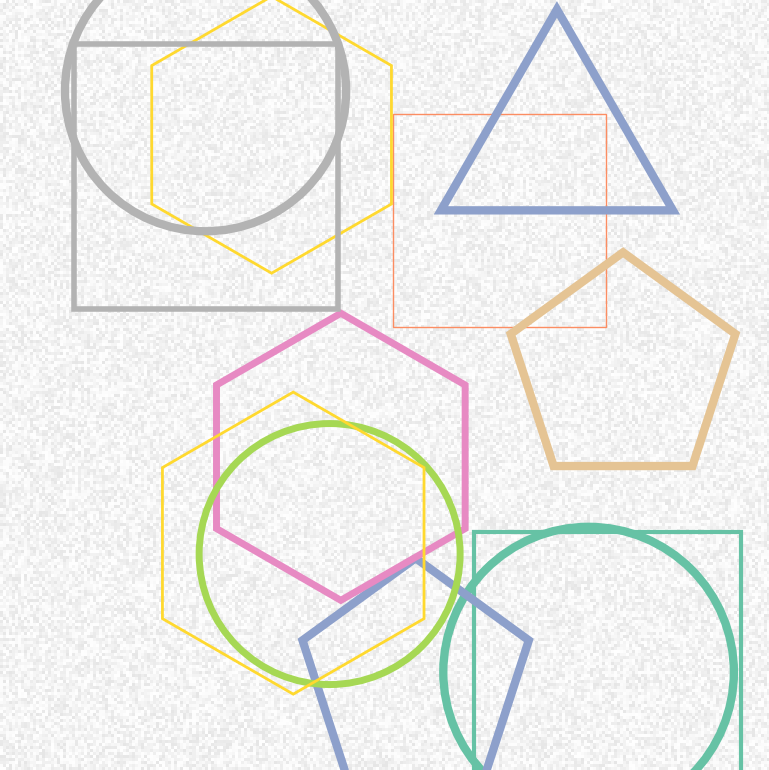[{"shape": "circle", "thickness": 3, "radius": 0.94, "center": [0.764, 0.127]}, {"shape": "square", "thickness": 1.5, "radius": 0.87, "center": [0.79, 0.135]}, {"shape": "square", "thickness": 0.5, "radius": 0.69, "center": [0.648, 0.713]}, {"shape": "pentagon", "thickness": 3, "radius": 0.77, "center": [0.54, 0.121]}, {"shape": "triangle", "thickness": 3, "radius": 0.87, "center": [0.723, 0.814]}, {"shape": "hexagon", "thickness": 2.5, "radius": 0.93, "center": [0.443, 0.407]}, {"shape": "circle", "thickness": 2.5, "radius": 0.85, "center": [0.428, 0.28]}, {"shape": "hexagon", "thickness": 1, "radius": 0.9, "center": [0.353, 0.825]}, {"shape": "hexagon", "thickness": 1, "radius": 0.98, "center": [0.381, 0.295]}, {"shape": "pentagon", "thickness": 3, "radius": 0.77, "center": [0.809, 0.519]}, {"shape": "circle", "thickness": 3, "radius": 0.91, "center": [0.267, 0.882]}, {"shape": "square", "thickness": 2, "radius": 0.86, "center": [0.268, 0.77]}]